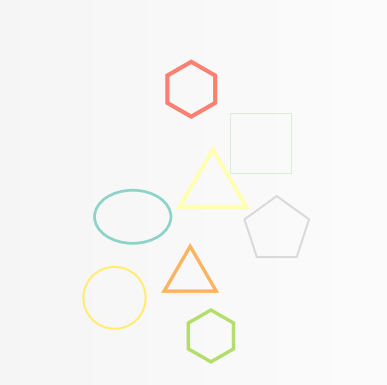[{"shape": "oval", "thickness": 2, "radius": 0.49, "center": [0.343, 0.437]}, {"shape": "triangle", "thickness": 3, "radius": 0.5, "center": [0.549, 0.512]}, {"shape": "hexagon", "thickness": 3, "radius": 0.36, "center": [0.494, 0.768]}, {"shape": "triangle", "thickness": 2.5, "radius": 0.39, "center": [0.491, 0.283]}, {"shape": "hexagon", "thickness": 2.5, "radius": 0.34, "center": [0.544, 0.127]}, {"shape": "pentagon", "thickness": 1.5, "radius": 0.44, "center": [0.714, 0.403]}, {"shape": "square", "thickness": 0.5, "radius": 0.39, "center": [0.672, 0.629]}, {"shape": "circle", "thickness": 1.5, "radius": 0.4, "center": [0.296, 0.226]}]